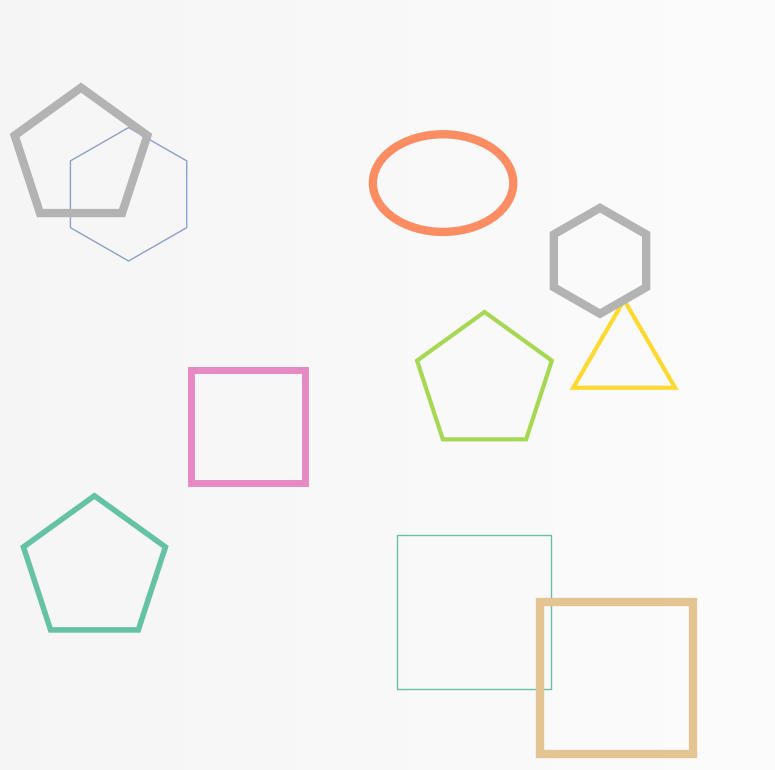[{"shape": "pentagon", "thickness": 2, "radius": 0.48, "center": [0.122, 0.26]}, {"shape": "square", "thickness": 0.5, "radius": 0.5, "center": [0.612, 0.206]}, {"shape": "oval", "thickness": 3, "radius": 0.45, "center": [0.572, 0.762]}, {"shape": "hexagon", "thickness": 0.5, "radius": 0.43, "center": [0.166, 0.748]}, {"shape": "square", "thickness": 2.5, "radius": 0.37, "center": [0.32, 0.446]}, {"shape": "pentagon", "thickness": 1.5, "radius": 0.46, "center": [0.625, 0.503]}, {"shape": "triangle", "thickness": 1.5, "radius": 0.38, "center": [0.805, 0.534]}, {"shape": "square", "thickness": 3, "radius": 0.49, "center": [0.795, 0.119]}, {"shape": "hexagon", "thickness": 3, "radius": 0.34, "center": [0.774, 0.661]}, {"shape": "pentagon", "thickness": 3, "radius": 0.45, "center": [0.105, 0.796]}]